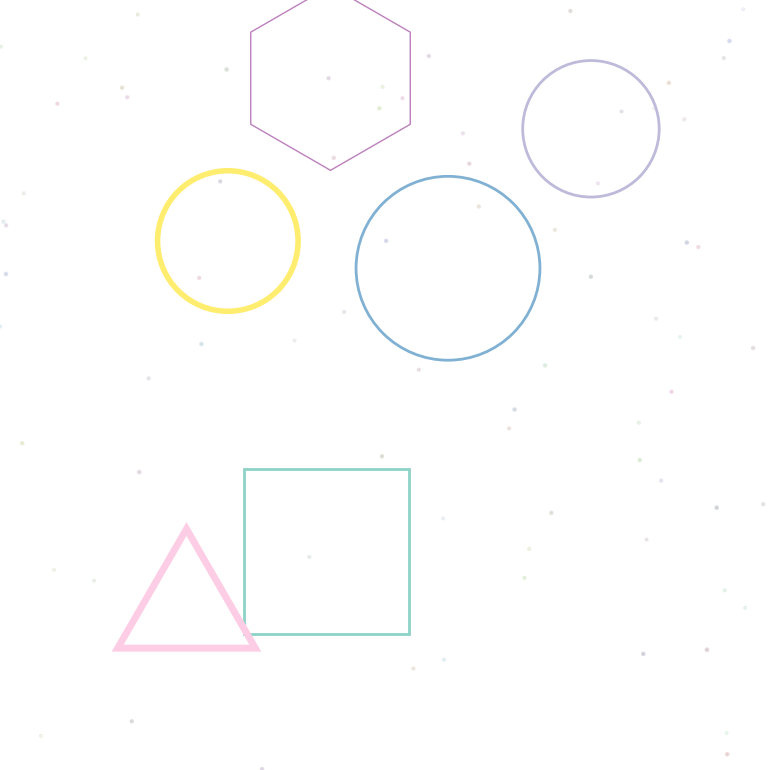[{"shape": "square", "thickness": 1, "radius": 0.54, "center": [0.424, 0.284]}, {"shape": "circle", "thickness": 1, "radius": 0.44, "center": [0.767, 0.833]}, {"shape": "circle", "thickness": 1, "radius": 0.6, "center": [0.582, 0.652]}, {"shape": "triangle", "thickness": 2.5, "radius": 0.52, "center": [0.242, 0.21]}, {"shape": "hexagon", "thickness": 0.5, "radius": 0.6, "center": [0.429, 0.898]}, {"shape": "circle", "thickness": 2, "radius": 0.46, "center": [0.296, 0.687]}]